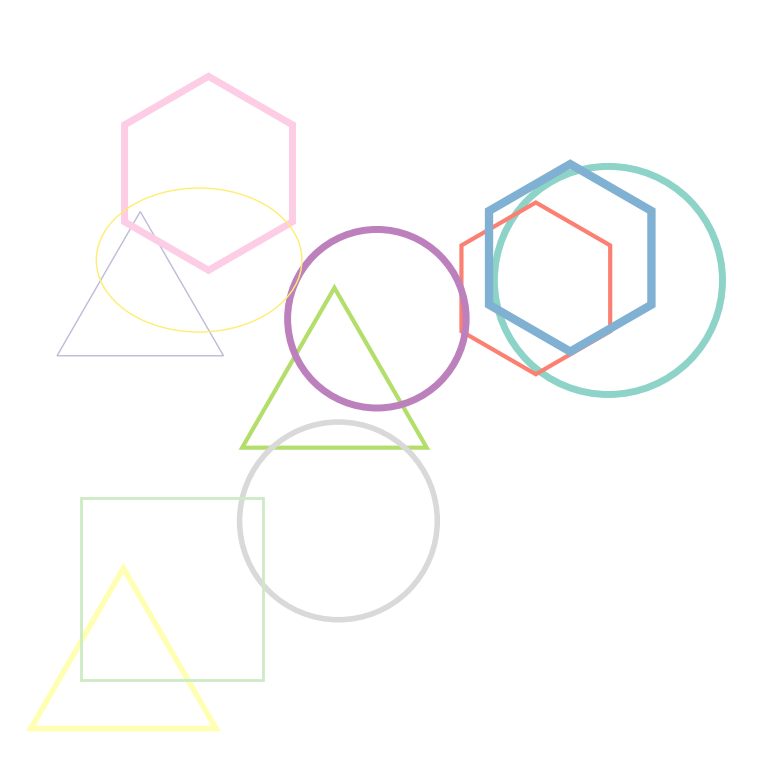[{"shape": "circle", "thickness": 2.5, "radius": 0.74, "center": [0.79, 0.636]}, {"shape": "triangle", "thickness": 2, "radius": 0.69, "center": [0.16, 0.123]}, {"shape": "triangle", "thickness": 0.5, "radius": 0.62, "center": [0.182, 0.6]}, {"shape": "hexagon", "thickness": 1.5, "radius": 0.56, "center": [0.696, 0.626]}, {"shape": "hexagon", "thickness": 3, "radius": 0.61, "center": [0.741, 0.665]}, {"shape": "triangle", "thickness": 1.5, "radius": 0.69, "center": [0.434, 0.488]}, {"shape": "hexagon", "thickness": 2.5, "radius": 0.63, "center": [0.271, 0.775]}, {"shape": "circle", "thickness": 2, "radius": 0.64, "center": [0.44, 0.324]}, {"shape": "circle", "thickness": 2.5, "radius": 0.58, "center": [0.489, 0.586]}, {"shape": "square", "thickness": 1, "radius": 0.59, "center": [0.224, 0.235]}, {"shape": "oval", "thickness": 0.5, "radius": 0.67, "center": [0.259, 0.662]}]